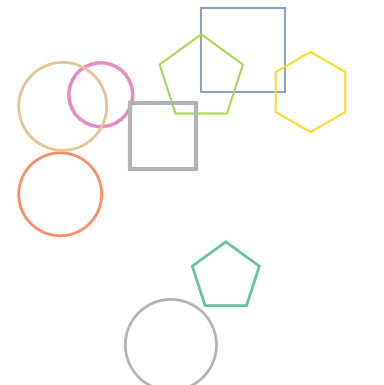[{"shape": "pentagon", "thickness": 2, "radius": 0.46, "center": [0.586, 0.28]}, {"shape": "circle", "thickness": 2, "radius": 0.54, "center": [0.156, 0.495]}, {"shape": "square", "thickness": 1.5, "radius": 0.54, "center": [0.631, 0.869]}, {"shape": "circle", "thickness": 2.5, "radius": 0.41, "center": [0.262, 0.754]}, {"shape": "pentagon", "thickness": 1.5, "radius": 0.57, "center": [0.523, 0.797]}, {"shape": "hexagon", "thickness": 1.5, "radius": 0.52, "center": [0.806, 0.761]}, {"shape": "circle", "thickness": 2, "radius": 0.57, "center": [0.163, 0.724]}, {"shape": "square", "thickness": 3, "radius": 0.43, "center": [0.424, 0.647]}, {"shape": "circle", "thickness": 2, "radius": 0.59, "center": [0.444, 0.104]}]